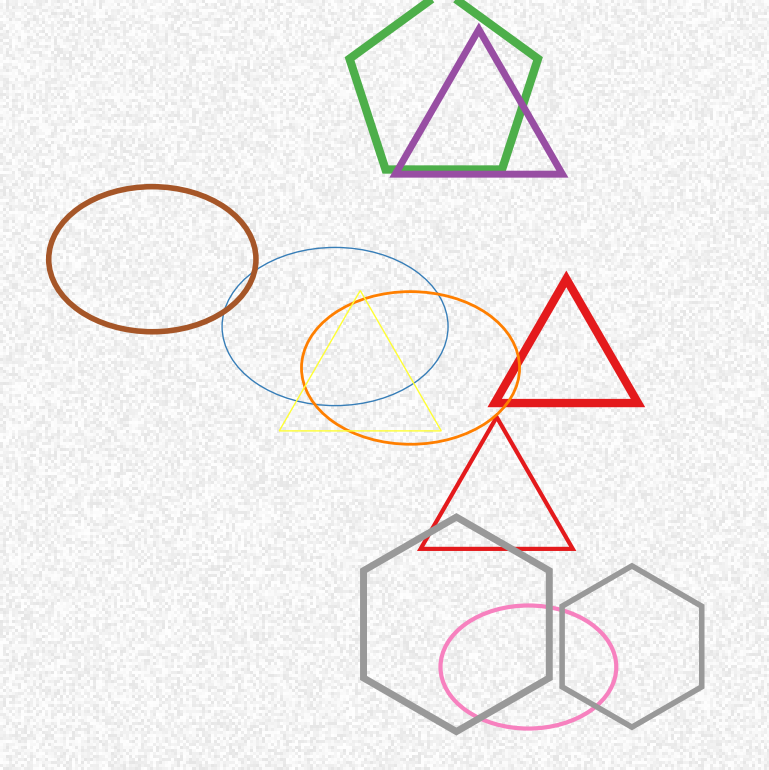[{"shape": "triangle", "thickness": 3, "radius": 0.54, "center": [0.735, 0.53]}, {"shape": "triangle", "thickness": 1.5, "radius": 0.57, "center": [0.645, 0.344]}, {"shape": "oval", "thickness": 0.5, "radius": 0.73, "center": [0.435, 0.576]}, {"shape": "pentagon", "thickness": 3, "radius": 0.64, "center": [0.576, 0.884]}, {"shape": "triangle", "thickness": 2.5, "radius": 0.63, "center": [0.622, 0.836]}, {"shape": "oval", "thickness": 1, "radius": 0.71, "center": [0.533, 0.522]}, {"shape": "triangle", "thickness": 0.5, "radius": 0.61, "center": [0.468, 0.501]}, {"shape": "oval", "thickness": 2, "radius": 0.67, "center": [0.198, 0.663]}, {"shape": "oval", "thickness": 1.5, "radius": 0.57, "center": [0.686, 0.134]}, {"shape": "hexagon", "thickness": 2, "radius": 0.52, "center": [0.821, 0.16]}, {"shape": "hexagon", "thickness": 2.5, "radius": 0.7, "center": [0.593, 0.189]}]